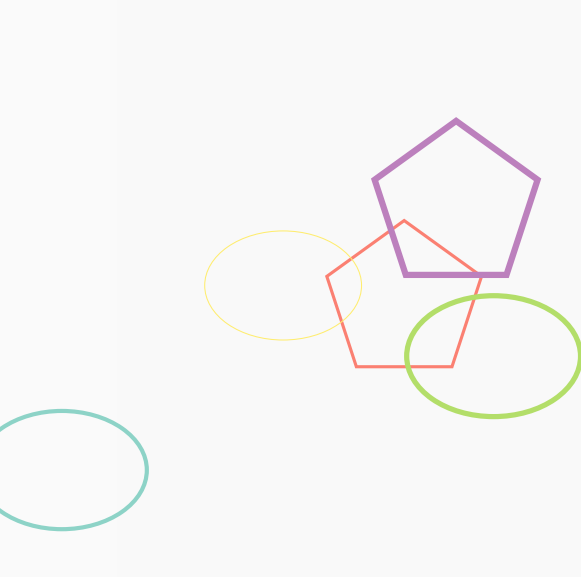[{"shape": "oval", "thickness": 2, "radius": 0.73, "center": [0.106, 0.185]}, {"shape": "pentagon", "thickness": 1.5, "radius": 0.7, "center": [0.695, 0.477]}, {"shape": "oval", "thickness": 2.5, "radius": 0.75, "center": [0.849, 0.382]}, {"shape": "pentagon", "thickness": 3, "radius": 0.74, "center": [0.785, 0.642]}, {"shape": "oval", "thickness": 0.5, "radius": 0.67, "center": [0.487, 0.505]}]